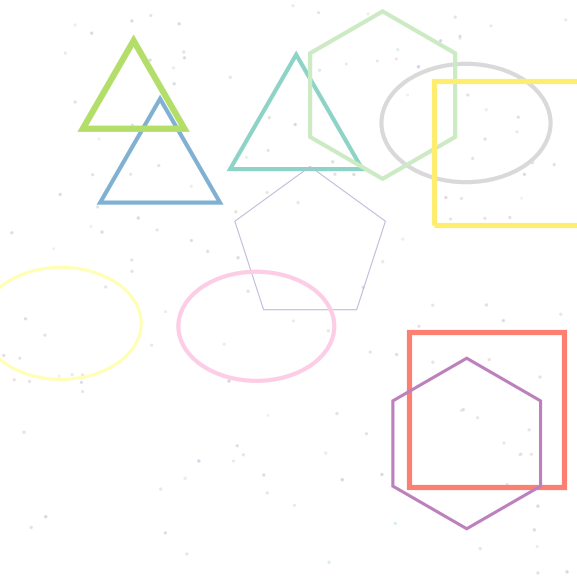[{"shape": "triangle", "thickness": 2, "radius": 0.66, "center": [0.513, 0.772]}, {"shape": "oval", "thickness": 1.5, "radius": 0.69, "center": [0.106, 0.439]}, {"shape": "pentagon", "thickness": 0.5, "radius": 0.69, "center": [0.537, 0.574]}, {"shape": "square", "thickness": 2.5, "radius": 0.67, "center": [0.843, 0.29]}, {"shape": "triangle", "thickness": 2, "radius": 0.6, "center": [0.277, 0.708]}, {"shape": "triangle", "thickness": 3, "radius": 0.51, "center": [0.231, 0.827]}, {"shape": "oval", "thickness": 2, "radius": 0.67, "center": [0.444, 0.434]}, {"shape": "oval", "thickness": 2, "radius": 0.73, "center": [0.807, 0.786]}, {"shape": "hexagon", "thickness": 1.5, "radius": 0.74, "center": [0.808, 0.231]}, {"shape": "hexagon", "thickness": 2, "radius": 0.72, "center": [0.663, 0.834]}, {"shape": "square", "thickness": 2.5, "radius": 0.62, "center": [0.876, 0.734]}]